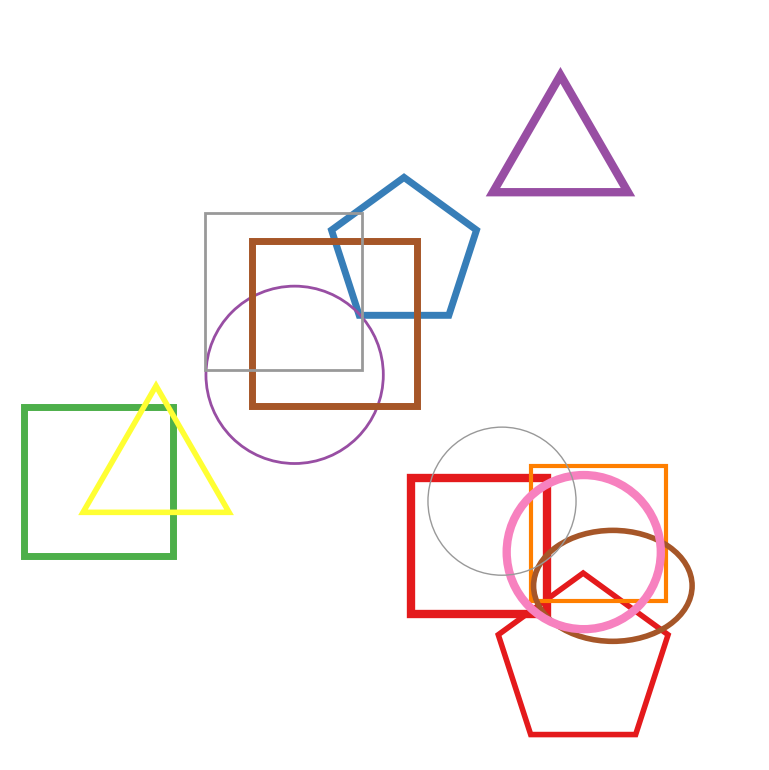[{"shape": "square", "thickness": 3, "radius": 0.44, "center": [0.622, 0.291]}, {"shape": "pentagon", "thickness": 2, "radius": 0.58, "center": [0.757, 0.14]}, {"shape": "pentagon", "thickness": 2.5, "radius": 0.5, "center": [0.525, 0.671]}, {"shape": "square", "thickness": 2.5, "radius": 0.48, "center": [0.128, 0.375]}, {"shape": "circle", "thickness": 1, "radius": 0.58, "center": [0.383, 0.513]}, {"shape": "triangle", "thickness": 3, "radius": 0.51, "center": [0.728, 0.801]}, {"shape": "square", "thickness": 1.5, "radius": 0.44, "center": [0.777, 0.307]}, {"shape": "triangle", "thickness": 2, "radius": 0.55, "center": [0.203, 0.389]}, {"shape": "oval", "thickness": 2, "radius": 0.51, "center": [0.796, 0.239]}, {"shape": "square", "thickness": 2.5, "radius": 0.53, "center": [0.434, 0.58]}, {"shape": "circle", "thickness": 3, "radius": 0.5, "center": [0.758, 0.283]}, {"shape": "square", "thickness": 1, "radius": 0.51, "center": [0.368, 0.622]}, {"shape": "circle", "thickness": 0.5, "radius": 0.48, "center": [0.652, 0.349]}]